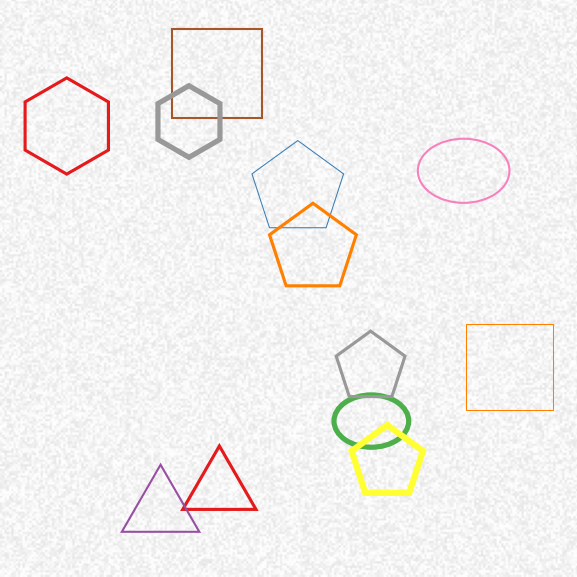[{"shape": "triangle", "thickness": 1.5, "radius": 0.37, "center": [0.38, 0.154]}, {"shape": "hexagon", "thickness": 1.5, "radius": 0.42, "center": [0.116, 0.781]}, {"shape": "pentagon", "thickness": 0.5, "radius": 0.42, "center": [0.516, 0.672]}, {"shape": "oval", "thickness": 2.5, "radius": 0.32, "center": [0.643, 0.27]}, {"shape": "triangle", "thickness": 1, "radius": 0.39, "center": [0.278, 0.117]}, {"shape": "square", "thickness": 0.5, "radius": 0.37, "center": [0.882, 0.363]}, {"shape": "pentagon", "thickness": 1.5, "radius": 0.4, "center": [0.542, 0.568]}, {"shape": "pentagon", "thickness": 3, "radius": 0.32, "center": [0.671, 0.198]}, {"shape": "square", "thickness": 1, "radius": 0.39, "center": [0.375, 0.872]}, {"shape": "oval", "thickness": 1, "radius": 0.4, "center": [0.803, 0.703]}, {"shape": "hexagon", "thickness": 2.5, "radius": 0.31, "center": [0.327, 0.789]}, {"shape": "pentagon", "thickness": 1.5, "radius": 0.31, "center": [0.642, 0.363]}]